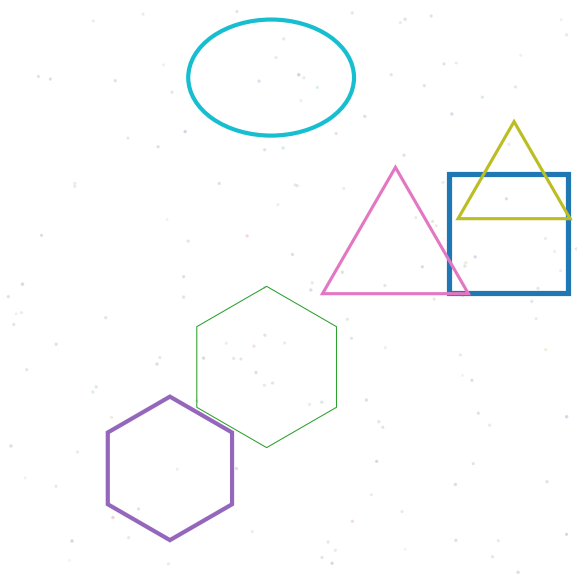[{"shape": "square", "thickness": 2.5, "radius": 0.51, "center": [0.881, 0.595]}, {"shape": "hexagon", "thickness": 0.5, "radius": 0.7, "center": [0.462, 0.364]}, {"shape": "hexagon", "thickness": 2, "radius": 0.62, "center": [0.294, 0.188]}, {"shape": "triangle", "thickness": 1.5, "radius": 0.73, "center": [0.685, 0.564]}, {"shape": "triangle", "thickness": 1.5, "radius": 0.56, "center": [0.89, 0.676]}, {"shape": "oval", "thickness": 2, "radius": 0.72, "center": [0.469, 0.865]}]